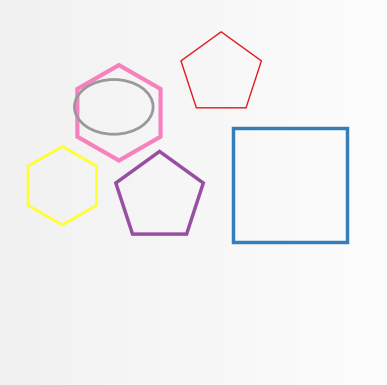[{"shape": "pentagon", "thickness": 1, "radius": 0.55, "center": [0.571, 0.808]}, {"shape": "square", "thickness": 2.5, "radius": 0.74, "center": [0.749, 0.519]}, {"shape": "pentagon", "thickness": 2.5, "radius": 0.59, "center": [0.412, 0.488]}, {"shape": "hexagon", "thickness": 2, "radius": 0.51, "center": [0.161, 0.518]}, {"shape": "hexagon", "thickness": 3, "radius": 0.62, "center": [0.307, 0.707]}, {"shape": "oval", "thickness": 2, "radius": 0.51, "center": [0.294, 0.722]}]